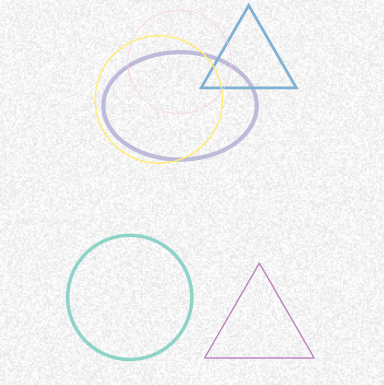[{"shape": "circle", "thickness": 2.5, "radius": 0.81, "center": [0.337, 0.228]}, {"shape": "oval", "thickness": 3, "radius": 1.0, "center": [0.468, 0.725]}, {"shape": "triangle", "thickness": 2, "radius": 0.71, "center": [0.646, 0.843]}, {"shape": "circle", "thickness": 0.5, "radius": 0.67, "center": [0.466, 0.839]}, {"shape": "triangle", "thickness": 1, "radius": 0.82, "center": [0.674, 0.152]}, {"shape": "circle", "thickness": 1, "radius": 0.83, "center": [0.413, 0.742]}]